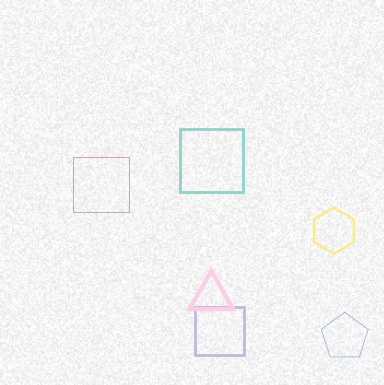[{"shape": "square", "thickness": 2, "radius": 0.41, "center": [0.549, 0.583]}, {"shape": "square", "thickness": 2, "radius": 0.32, "center": [0.571, 0.14]}, {"shape": "pentagon", "thickness": 0.5, "radius": 0.32, "center": [0.895, 0.125]}, {"shape": "triangle", "thickness": 3, "radius": 0.33, "center": [0.549, 0.23]}, {"shape": "square", "thickness": 0.5, "radius": 0.36, "center": [0.263, 0.52]}, {"shape": "hexagon", "thickness": 1.5, "radius": 0.3, "center": [0.867, 0.401]}]